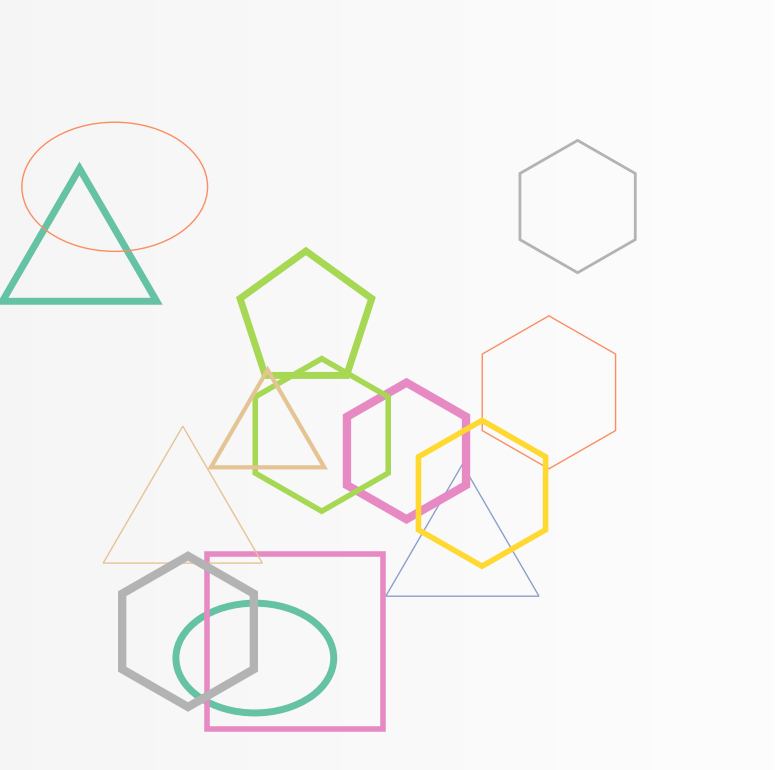[{"shape": "oval", "thickness": 2.5, "radius": 0.51, "center": [0.329, 0.145]}, {"shape": "triangle", "thickness": 2.5, "radius": 0.57, "center": [0.103, 0.666]}, {"shape": "oval", "thickness": 0.5, "radius": 0.6, "center": [0.148, 0.757]}, {"shape": "hexagon", "thickness": 0.5, "radius": 0.5, "center": [0.708, 0.49]}, {"shape": "triangle", "thickness": 0.5, "radius": 0.57, "center": [0.597, 0.283]}, {"shape": "square", "thickness": 2, "radius": 0.57, "center": [0.381, 0.167]}, {"shape": "hexagon", "thickness": 3, "radius": 0.44, "center": [0.524, 0.414]}, {"shape": "hexagon", "thickness": 2, "radius": 0.5, "center": [0.415, 0.435]}, {"shape": "pentagon", "thickness": 2.5, "radius": 0.45, "center": [0.395, 0.585]}, {"shape": "hexagon", "thickness": 2, "radius": 0.47, "center": [0.622, 0.359]}, {"shape": "triangle", "thickness": 1.5, "radius": 0.42, "center": [0.345, 0.435]}, {"shape": "triangle", "thickness": 0.5, "radius": 0.59, "center": [0.236, 0.328]}, {"shape": "hexagon", "thickness": 1, "radius": 0.43, "center": [0.745, 0.732]}, {"shape": "hexagon", "thickness": 3, "radius": 0.49, "center": [0.243, 0.18]}]